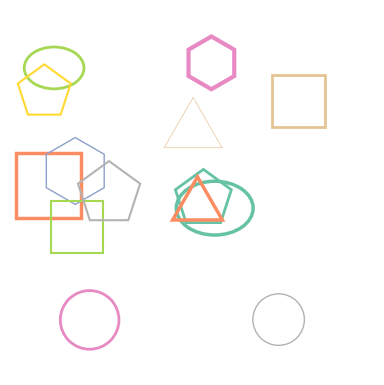[{"shape": "oval", "thickness": 2.5, "radius": 0.5, "center": [0.558, 0.459]}, {"shape": "pentagon", "thickness": 2, "radius": 0.38, "center": [0.528, 0.484]}, {"shape": "square", "thickness": 2.5, "radius": 0.42, "center": [0.125, 0.518]}, {"shape": "triangle", "thickness": 2.5, "radius": 0.37, "center": [0.513, 0.466]}, {"shape": "hexagon", "thickness": 1, "radius": 0.43, "center": [0.195, 0.556]}, {"shape": "circle", "thickness": 2, "radius": 0.38, "center": [0.233, 0.169]}, {"shape": "hexagon", "thickness": 3, "radius": 0.34, "center": [0.549, 0.837]}, {"shape": "oval", "thickness": 2, "radius": 0.39, "center": [0.14, 0.824]}, {"shape": "square", "thickness": 1.5, "radius": 0.34, "center": [0.199, 0.41]}, {"shape": "pentagon", "thickness": 1.5, "radius": 0.36, "center": [0.115, 0.761]}, {"shape": "triangle", "thickness": 0.5, "radius": 0.43, "center": [0.502, 0.66]}, {"shape": "square", "thickness": 2, "radius": 0.34, "center": [0.775, 0.737]}, {"shape": "circle", "thickness": 1, "radius": 0.33, "center": [0.724, 0.17]}, {"shape": "pentagon", "thickness": 1.5, "radius": 0.42, "center": [0.283, 0.497]}]